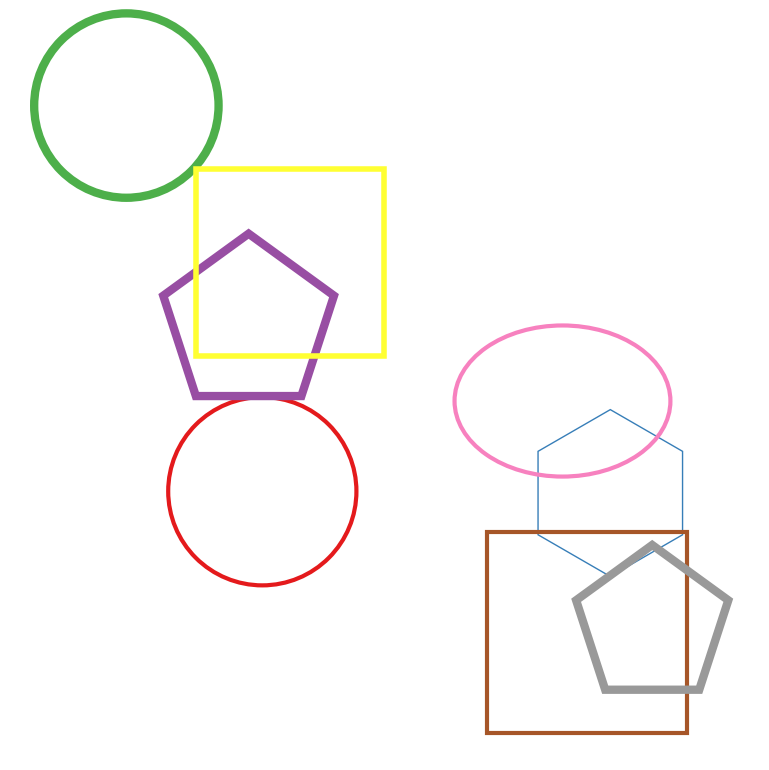[{"shape": "circle", "thickness": 1.5, "radius": 0.61, "center": [0.341, 0.362]}, {"shape": "hexagon", "thickness": 0.5, "radius": 0.54, "center": [0.793, 0.36]}, {"shape": "circle", "thickness": 3, "radius": 0.6, "center": [0.164, 0.863]}, {"shape": "pentagon", "thickness": 3, "radius": 0.58, "center": [0.323, 0.58]}, {"shape": "square", "thickness": 2, "radius": 0.61, "center": [0.377, 0.659]}, {"shape": "square", "thickness": 1.5, "radius": 0.65, "center": [0.763, 0.179]}, {"shape": "oval", "thickness": 1.5, "radius": 0.7, "center": [0.73, 0.479]}, {"shape": "pentagon", "thickness": 3, "radius": 0.52, "center": [0.847, 0.188]}]